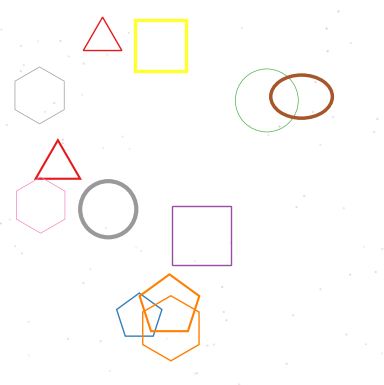[{"shape": "triangle", "thickness": 1, "radius": 0.29, "center": [0.266, 0.898]}, {"shape": "triangle", "thickness": 1.5, "radius": 0.33, "center": [0.15, 0.569]}, {"shape": "pentagon", "thickness": 1, "radius": 0.31, "center": [0.362, 0.177]}, {"shape": "circle", "thickness": 0.5, "radius": 0.41, "center": [0.693, 0.739]}, {"shape": "square", "thickness": 1, "radius": 0.38, "center": [0.522, 0.387]}, {"shape": "hexagon", "thickness": 1, "radius": 0.42, "center": [0.444, 0.147]}, {"shape": "pentagon", "thickness": 1.5, "radius": 0.41, "center": [0.44, 0.206]}, {"shape": "square", "thickness": 2.5, "radius": 0.33, "center": [0.418, 0.883]}, {"shape": "oval", "thickness": 2.5, "radius": 0.4, "center": [0.783, 0.749]}, {"shape": "hexagon", "thickness": 0.5, "radius": 0.36, "center": [0.106, 0.467]}, {"shape": "hexagon", "thickness": 0.5, "radius": 0.37, "center": [0.103, 0.752]}, {"shape": "circle", "thickness": 3, "radius": 0.36, "center": [0.281, 0.457]}]